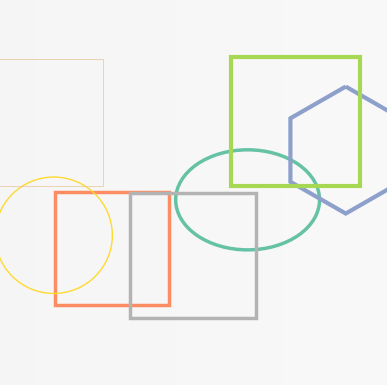[{"shape": "oval", "thickness": 2.5, "radius": 0.93, "center": [0.639, 0.481]}, {"shape": "square", "thickness": 2.5, "radius": 0.74, "center": [0.289, 0.354]}, {"shape": "hexagon", "thickness": 3, "radius": 0.82, "center": [0.892, 0.61]}, {"shape": "square", "thickness": 3, "radius": 0.84, "center": [0.763, 0.685]}, {"shape": "circle", "thickness": 1, "radius": 0.76, "center": [0.139, 0.389]}, {"shape": "square", "thickness": 0.5, "radius": 0.82, "center": [0.102, 0.682]}, {"shape": "square", "thickness": 2.5, "radius": 0.81, "center": [0.498, 0.337]}]